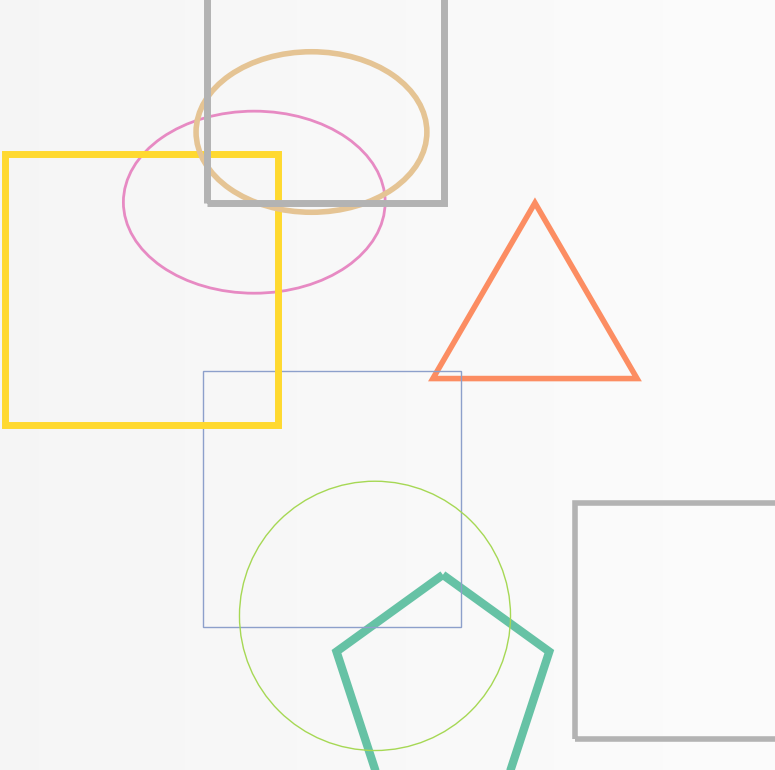[{"shape": "pentagon", "thickness": 3, "radius": 0.72, "center": [0.571, 0.109]}, {"shape": "triangle", "thickness": 2, "radius": 0.76, "center": [0.69, 0.584]}, {"shape": "square", "thickness": 0.5, "radius": 0.83, "center": [0.429, 0.352]}, {"shape": "oval", "thickness": 1, "radius": 0.84, "center": [0.328, 0.737]}, {"shape": "circle", "thickness": 0.5, "radius": 0.87, "center": [0.484, 0.2]}, {"shape": "square", "thickness": 2.5, "radius": 0.88, "center": [0.183, 0.624]}, {"shape": "oval", "thickness": 2, "radius": 0.74, "center": [0.402, 0.829]}, {"shape": "square", "thickness": 2.5, "radius": 0.76, "center": [0.42, 0.889]}, {"shape": "square", "thickness": 2, "radius": 0.76, "center": [0.894, 0.193]}]